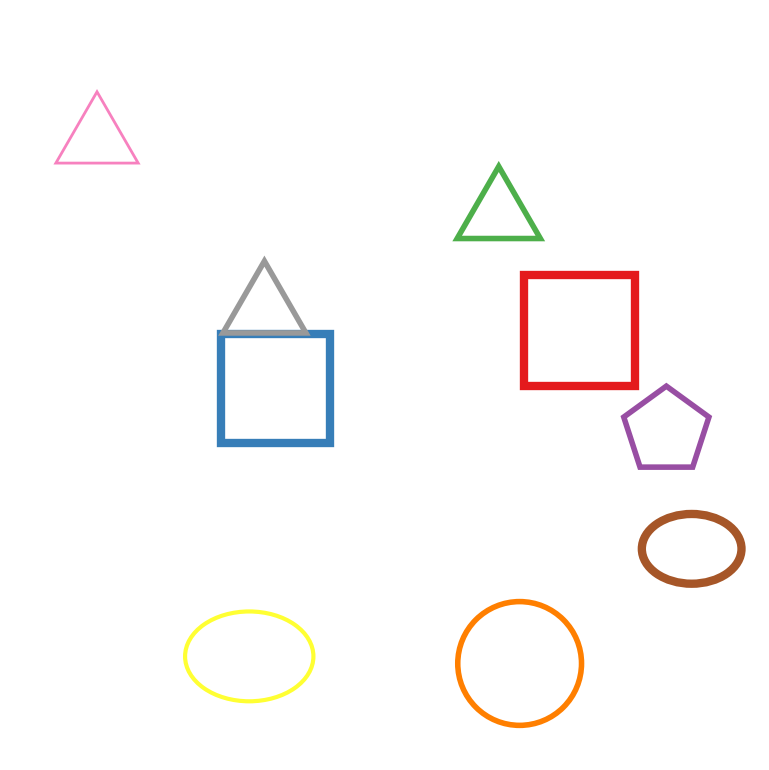[{"shape": "square", "thickness": 3, "radius": 0.36, "center": [0.753, 0.571]}, {"shape": "square", "thickness": 3, "radius": 0.35, "center": [0.358, 0.496]}, {"shape": "triangle", "thickness": 2, "radius": 0.31, "center": [0.648, 0.721]}, {"shape": "pentagon", "thickness": 2, "radius": 0.29, "center": [0.865, 0.44]}, {"shape": "circle", "thickness": 2, "radius": 0.4, "center": [0.675, 0.138]}, {"shape": "oval", "thickness": 1.5, "radius": 0.42, "center": [0.324, 0.148]}, {"shape": "oval", "thickness": 3, "radius": 0.32, "center": [0.898, 0.287]}, {"shape": "triangle", "thickness": 1, "radius": 0.31, "center": [0.126, 0.819]}, {"shape": "triangle", "thickness": 2, "radius": 0.31, "center": [0.343, 0.599]}]